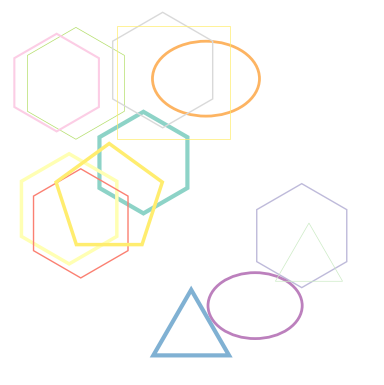[{"shape": "hexagon", "thickness": 3, "radius": 0.66, "center": [0.373, 0.578]}, {"shape": "hexagon", "thickness": 2.5, "radius": 0.72, "center": [0.18, 0.458]}, {"shape": "hexagon", "thickness": 1, "radius": 0.67, "center": [0.784, 0.388]}, {"shape": "hexagon", "thickness": 1, "radius": 0.71, "center": [0.21, 0.42]}, {"shape": "triangle", "thickness": 3, "radius": 0.57, "center": [0.497, 0.134]}, {"shape": "oval", "thickness": 2, "radius": 0.69, "center": [0.535, 0.796]}, {"shape": "hexagon", "thickness": 0.5, "radius": 0.73, "center": [0.197, 0.784]}, {"shape": "hexagon", "thickness": 1.5, "radius": 0.63, "center": [0.147, 0.786]}, {"shape": "hexagon", "thickness": 1, "radius": 0.75, "center": [0.423, 0.818]}, {"shape": "oval", "thickness": 2, "radius": 0.61, "center": [0.663, 0.206]}, {"shape": "triangle", "thickness": 0.5, "radius": 0.5, "center": [0.802, 0.32]}, {"shape": "pentagon", "thickness": 2.5, "radius": 0.73, "center": [0.284, 0.482]}, {"shape": "square", "thickness": 0.5, "radius": 0.73, "center": [0.451, 0.786]}]